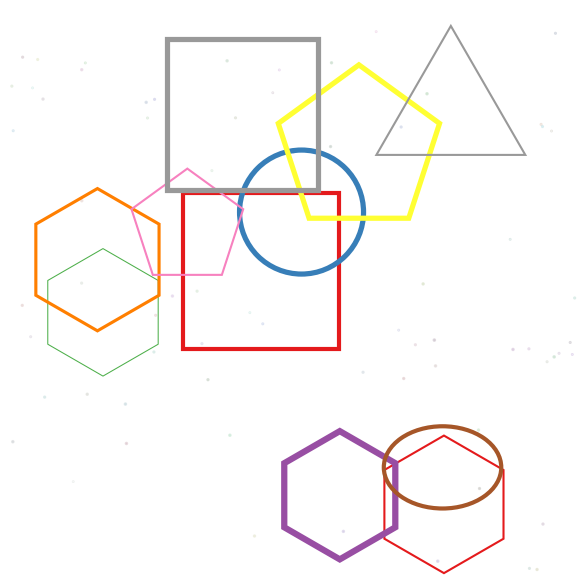[{"shape": "hexagon", "thickness": 1, "radius": 0.6, "center": [0.769, 0.126]}, {"shape": "square", "thickness": 2, "radius": 0.67, "center": [0.452, 0.53]}, {"shape": "circle", "thickness": 2.5, "radius": 0.54, "center": [0.522, 0.632]}, {"shape": "hexagon", "thickness": 0.5, "radius": 0.55, "center": [0.178, 0.458]}, {"shape": "hexagon", "thickness": 3, "radius": 0.56, "center": [0.588, 0.142]}, {"shape": "hexagon", "thickness": 1.5, "radius": 0.62, "center": [0.169, 0.549]}, {"shape": "pentagon", "thickness": 2.5, "radius": 0.73, "center": [0.622, 0.74]}, {"shape": "oval", "thickness": 2, "radius": 0.51, "center": [0.766, 0.19]}, {"shape": "pentagon", "thickness": 1, "radius": 0.51, "center": [0.324, 0.605]}, {"shape": "square", "thickness": 2.5, "radius": 0.65, "center": [0.42, 0.801]}, {"shape": "triangle", "thickness": 1, "radius": 0.74, "center": [0.781, 0.805]}]